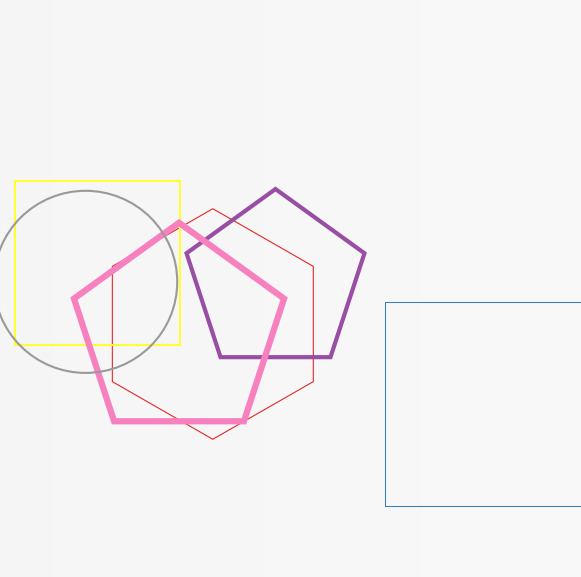[{"shape": "hexagon", "thickness": 0.5, "radius": 1.0, "center": [0.366, 0.438]}, {"shape": "square", "thickness": 0.5, "radius": 0.88, "center": [0.84, 0.299]}, {"shape": "pentagon", "thickness": 2, "radius": 0.8, "center": [0.474, 0.511]}, {"shape": "square", "thickness": 1, "radius": 0.71, "center": [0.167, 0.543]}, {"shape": "pentagon", "thickness": 3, "radius": 0.95, "center": [0.308, 0.423]}, {"shape": "circle", "thickness": 1, "radius": 0.79, "center": [0.147, 0.511]}]